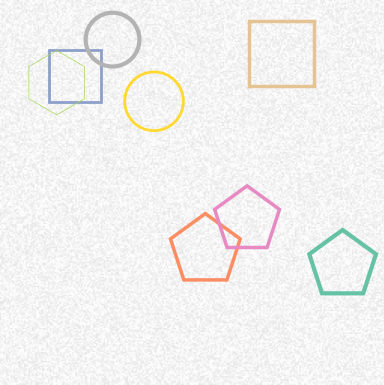[{"shape": "pentagon", "thickness": 3, "radius": 0.46, "center": [0.89, 0.312]}, {"shape": "pentagon", "thickness": 2.5, "radius": 0.48, "center": [0.533, 0.35]}, {"shape": "square", "thickness": 2, "radius": 0.33, "center": [0.194, 0.802]}, {"shape": "pentagon", "thickness": 2.5, "radius": 0.44, "center": [0.642, 0.429]}, {"shape": "hexagon", "thickness": 0.5, "radius": 0.42, "center": [0.147, 0.785]}, {"shape": "circle", "thickness": 2, "radius": 0.38, "center": [0.4, 0.737]}, {"shape": "square", "thickness": 2.5, "radius": 0.42, "center": [0.732, 0.862]}, {"shape": "circle", "thickness": 3, "radius": 0.35, "center": [0.292, 0.897]}]